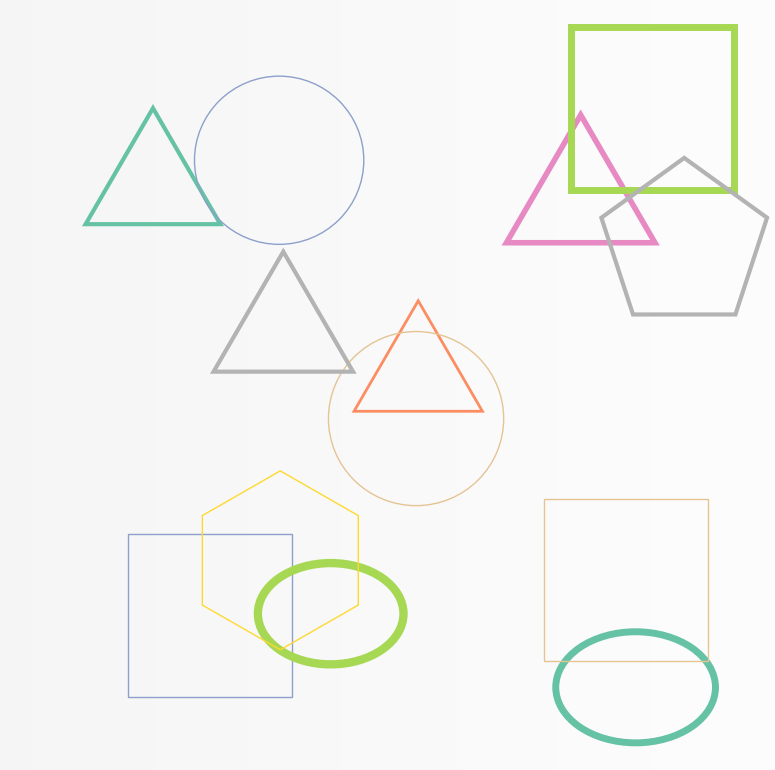[{"shape": "oval", "thickness": 2.5, "radius": 0.52, "center": [0.82, 0.107]}, {"shape": "triangle", "thickness": 1.5, "radius": 0.5, "center": [0.197, 0.759]}, {"shape": "triangle", "thickness": 1, "radius": 0.48, "center": [0.54, 0.514]}, {"shape": "square", "thickness": 0.5, "radius": 0.53, "center": [0.27, 0.201]}, {"shape": "circle", "thickness": 0.5, "radius": 0.55, "center": [0.36, 0.792]}, {"shape": "triangle", "thickness": 2, "radius": 0.55, "center": [0.749, 0.74]}, {"shape": "square", "thickness": 2.5, "radius": 0.53, "center": [0.842, 0.859]}, {"shape": "oval", "thickness": 3, "radius": 0.47, "center": [0.427, 0.203]}, {"shape": "hexagon", "thickness": 0.5, "radius": 0.58, "center": [0.362, 0.272]}, {"shape": "circle", "thickness": 0.5, "radius": 0.57, "center": [0.537, 0.456]}, {"shape": "square", "thickness": 0.5, "radius": 0.53, "center": [0.808, 0.247]}, {"shape": "triangle", "thickness": 1.5, "radius": 0.52, "center": [0.366, 0.569]}, {"shape": "pentagon", "thickness": 1.5, "radius": 0.56, "center": [0.883, 0.683]}]